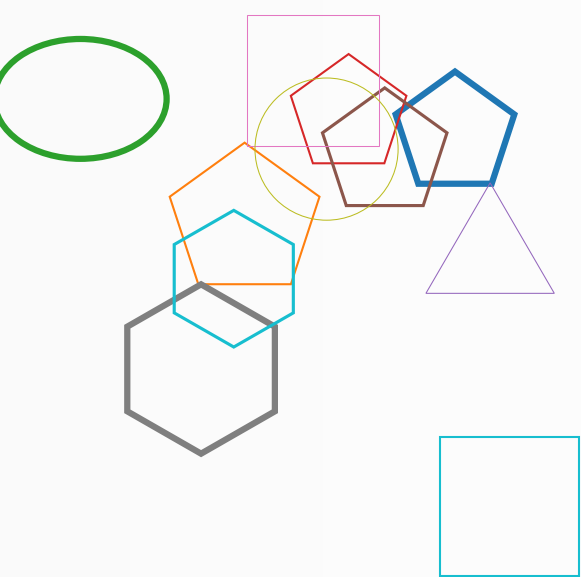[{"shape": "pentagon", "thickness": 3, "radius": 0.54, "center": [0.783, 0.768]}, {"shape": "pentagon", "thickness": 1, "radius": 0.68, "center": [0.421, 0.617]}, {"shape": "oval", "thickness": 3, "radius": 0.74, "center": [0.138, 0.828]}, {"shape": "pentagon", "thickness": 1, "radius": 0.52, "center": [0.6, 0.801]}, {"shape": "triangle", "thickness": 0.5, "radius": 0.64, "center": [0.843, 0.555]}, {"shape": "pentagon", "thickness": 1.5, "radius": 0.56, "center": [0.662, 0.734]}, {"shape": "square", "thickness": 0.5, "radius": 0.57, "center": [0.538, 0.859]}, {"shape": "hexagon", "thickness": 3, "radius": 0.73, "center": [0.346, 0.36]}, {"shape": "circle", "thickness": 0.5, "radius": 0.62, "center": [0.562, 0.741]}, {"shape": "hexagon", "thickness": 1.5, "radius": 0.59, "center": [0.402, 0.517]}, {"shape": "square", "thickness": 1, "radius": 0.6, "center": [0.876, 0.122]}]